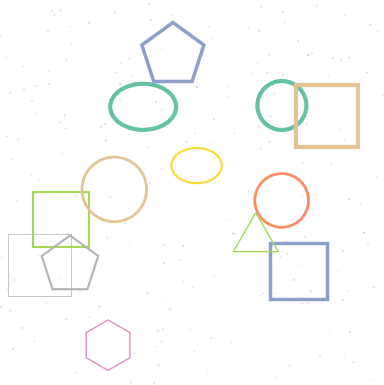[{"shape": "oval", "thickness": 3, "radius": 0.43, "center": [0.372, 0.723]}, {"shape": "circle", "thickness": 3, "radius": 0.32, "center": [0.732, 0.726]}, {"shape": "circle", "thickness": 2, "radius": 0.35, "center": [0.732, 0.479]}, {"shape": "square", "thickness": 2.5, "radius": 0.37, "center": [0.776, 0.296]}, {"shape": "pentagon", "thickness": 2.5, "radius": 0.42, "center": [0.449, 0.857]}, {"shape": "hexagon", "thickness": 1, "radius": 0.33, "center": [0.281, 0.103]}, {"shape": "square", "thickness": 1.5, "radius": 0.36, "center": [0.158, 0.43]}, {"shape": "triangle", "thickness": 1, "radius": 0.34, "center": [0.664, 0.38]}, {"shape": "oval", "thickness": 1.5, "radius": 0.33, "center": [0.511, 0.57]}, {"shape": "circle", "thickness": 2, "radius": 0.42, "center": [0.297, 0.508]}, {"shape": "square", "thickness": 3, "radius": 0.4, "center": [0.849, 0.698]}, {"shape": "square", "thickness": 0.5, "radius": 0.4, "center": [0.103, 0.313]}, {"shape": "pentagon", "thickness": 1.5, "radius": 0.39, "center": [0.182, 0.311]}]